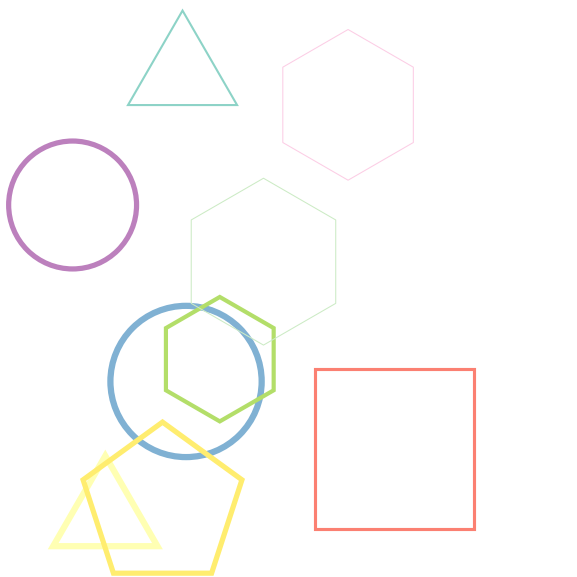[{"shape": "triangle", "thickness": 1, "radius": 0.55, "center": [0.316, 0.872]}, {"shape": "triangle", "thickness": 3, "radius": 0.52, "center": [0.182, 0.105]}, {"shape": "square", "thickness": 1.5, "radius": 0.69, "center": [0.683, 0.222]}, {"shape": "circle", "thickness": 3, "radius": 0.65, "center": [0.322, 0.339]}, {"shape": "hexagon", "thickness": 2, "radius": 0.54, "center": [0.381, 0.377]}, {"shape": "hexagon", "thickness": 0.5, "radius": 0.65, "center": [0.603, 0.818]}, {"shape": "circle", "thickness": 2.5, "radius": 0.55, "center": [0.126, 0.644]}, {"shape": "hexagon", "thickness": 0.5, "radius": 0.72, "center": [0.456, 0.546]}, {"shape": "pentagon", "thickness": 2.5, "radius": 0.72, "center": [0.281, 0.124]}]